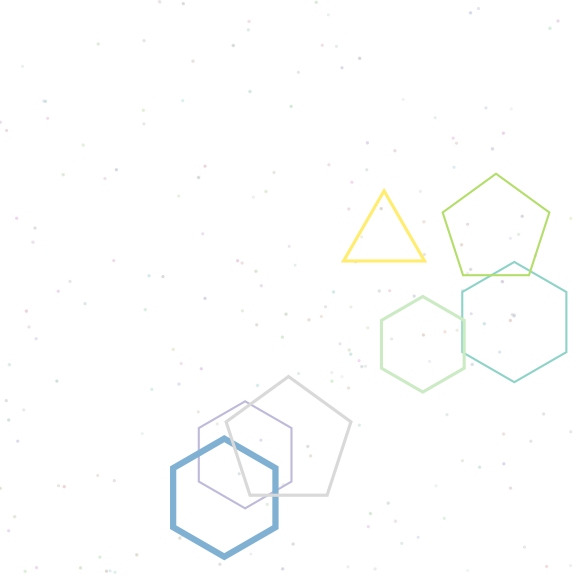[{"shape": "hexagon", "thickness": 1, "radius": 0.52, "center": [0.891, 0.441]}, {"shape": "hexagon", "thickness": 1, "radius": 0.46, "center": [0.424, 0.212]}, {"shape": "hexagon", "thickness": 3, "radius": 0.51, "center": [0.388, 0.137]}, {"shape": "pentagon", "thickness": 1, "radius": 0.49, "center": [0.859, 0.601]}, {"shape": "pentagon", "thickness": 1.5, "radius": 0.57, "center": [0.5, 0.234]}, {"shape": "hexagon", "thickness": 1.5, "radius": 0.41, "center": [0.732, 0.403]}, {"shape": "triangle", "thickness": 1.5, "radius": 0.4, "center": [0.665, 0.588]}]